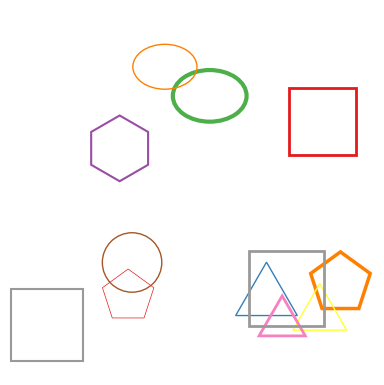[{"shape": "square", "thickness": 2, "radius": 0.43, "center": [0.837, 0.686]}, {"shape": "pentagon", "thickness": 0.5, "radius": 0.35, "center": [0.333, 0.231]}, {"shape": "triangle", "thickness": 1, "radius": 0.46, "center": [0.692, 0.227]}, {"shape": "oval", "thickness": 3, "radius": 0.48, "center": [0.545, 0.751]}, {"shape": "hexagon", "thickness": 1.5, "radius": 0.43, "center": [0.311, 0.615]}, {"shape": "pentagon", "thickness": 2.5, "radius": 0.41, "center": [0.884, 0.264]}, {"shape": "oval", "thickness": 1, "radius": 0.42, "center": [0.428, 0.827]}, {"shape": "triangle", "thickness": 1, "radius": 0.4, "center": [0.83, 0.183]}, {"shape": "circle", "thickness": 1, "radius": 0.39, "center": [0.343, 0.318]}, {"shape": "triangle", "thickness": 2, "radius": 0.35, "center": [0.733, 0.162]}, {"shape": "square", "thickness": 2, "radius": 0.49, "center": [0.744, 0.251]}, {"shape": "square", "thickness": 1.5, "radius": 0.47, "center": [0.121, 0.156]}]